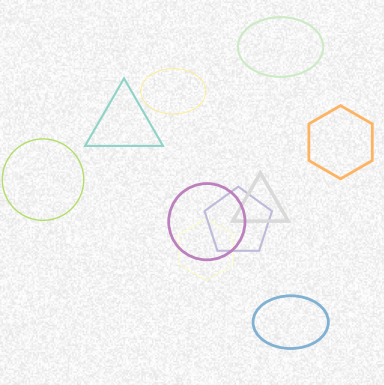[{"shape": "triangle", "thickness": 1.5, "radius": 0.58, "center": [0.322, 0.679]}, {"shape": "hexagon", "thickness": 0.5, "radius": 0.4, "center": [0.535, 0.352]}, {"shape": "pentagon", "thickness": 1.5, "radius": 0.46, "center": [0.619, 0.423]}, {"shape": "oval", "thickness": 2, "radius": 0.49, "center": [0.755, 0.163]}, {"shape": "hexagon", "thickness": 2, "radius": 0.48, "center": [0.885, 0.631]}, {"shape": "circle", "thickness": 1, "radius": 0.53, "center": [0.112, 0.533]}, {"shape": "triangle", "thickness": 2.5, "radius": 0.42, "center": [0.676, 0.467]}, {"shape": "circle", "thickness": 2, "radius": 0.5, "center": [0.537, 0.424]}, {"shape": "oval", "thickness": 1.5, "radius": 0.55, "center": [0.729, 0.878]}, {"shape": "oval", "thickness": 0.5, "radius": 0.42, "center": [0.45, 0.763]}]